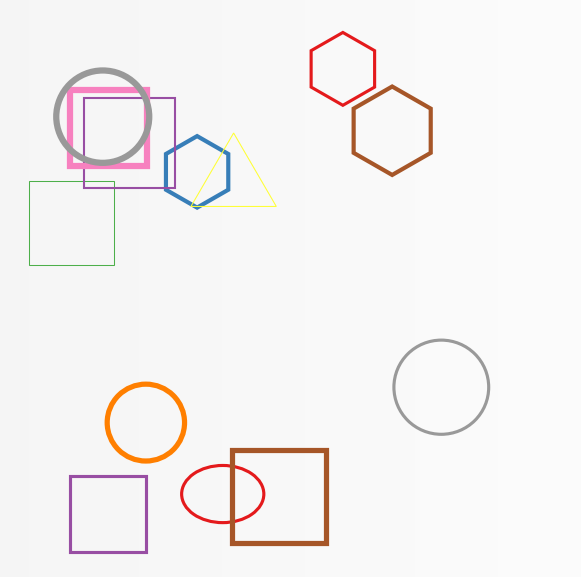[{"shape": "hexagon", "thickness": 1.5, "radius": 0.32, "center": [0.59, 0.88]}, {"shape": "oval", "thickness": 1.5, "radius": 0.35, "center": [0.383, 0.144]}, {"shape": "hexagon", "thickness": 2, "radius": 0.31, "center": [0.339, 0.702]}, {"shape": "square", "thickness": 0.5, "radius": 0.36, "center": [0.123, 0.612]}, {"shape": "square", "thickness": 1.5, "radius": 0.33, "center": [0.186, 0.109]}, {"shape": "square", "thickness": 1, "radius": 0.39, "center": [0.223, 0.751]}, {"shape": "circle", "thickness": 2.5, "radius": 0.33, "center": [0.251, 0.267]}, {"shape": "triangle", "thickness": 0.5, "radius": 0.42, "center": [0.402, 0.684]}, {"shape": "square", "thickness": 2.5, "radius": 0.4, "center": [0.48, 0.14]}, {"shape": "hexagon", "thickness": 2, "radius": 0.38, "center": [0.675, 0.773]}, {"shape": "square", "thickness": 3, "radius": 0.33, "center": [0.187, 0.777]}, {"shape": "circle", "thickness": 3, "radius": 0.4, "center": [0.177, 0.797]}, {"shape": "circle", "thickness": 1.5, "radius": 0.41, "center": [0.759, 0.329]}]